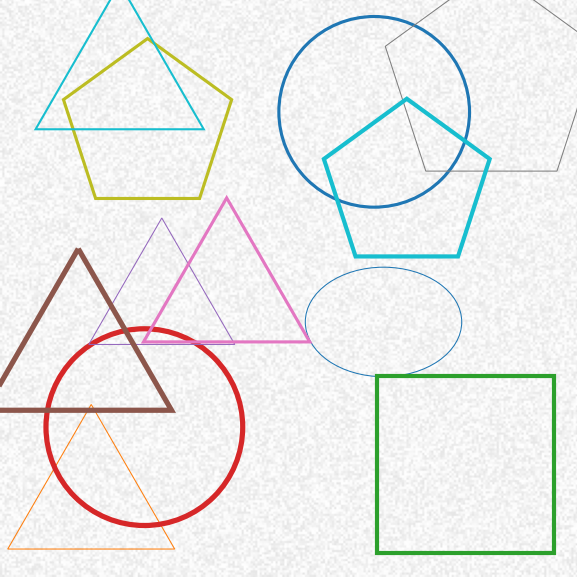[{"shape": "oval", "thickness": 0.5, "radius": 0.68, "center": [0.664, 0.442]}, {"shape": "circle", "thickness": 1.5, "radius": 0.83, "center": [0.648, 0.805]}, {"shape": "triangle", "thickness": 0.5, "radius": 0.83, "center": [0.158, 0.132]}, {"shape": "square", "thickness": 2, "radius": 0.77, "center": [0.806, 0.195]}, {"shape": "circle", "thickness": 2.5, "radius": 0.85, "center": [0.25, 0.26]}, {"shape": "triangle", "thickness": 0.5, "radius": 0.73, "center": [0.28, 0.476]}, {"shape": "triangle", "thickness": 2.5, "radius": 0.93, "center": [0.136, 0.382]}, {"shape": "triangle", "thickness": 1.5, "radius": 0.83, "center": [0.392, 0.49]}, {"shape": "pentagon", "thickness": 0.5, "radius": 0.97, "center": [0.851, 0.859]}, {"shape": "pentagon", "thickness": 1.5, "radius": 0.77, "center": [0.256, 0.779]}, {"shape": "triangle", "thickness": 1, "radius": 0.84, "center": [0.207, 0.859]}, {"shape": "pentagon", "thickness": 2, "radius": 0.75, "center": [0.704, 0.677]}]